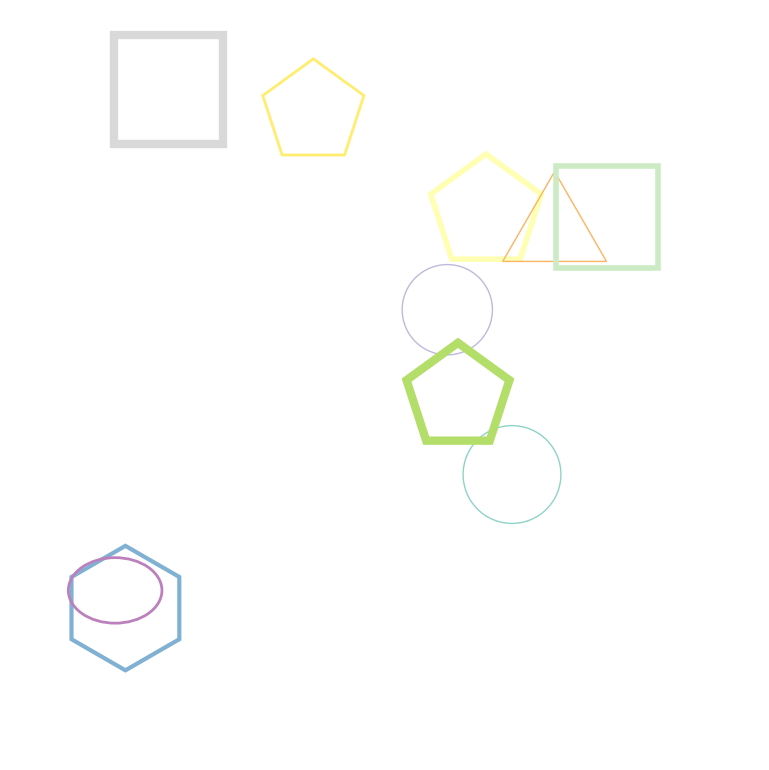[{"shape": "circle", "thickness": 0.5, "radius": 0.32, "center": [0.665, 0.384]}, {"shape": "pentagon", "thickness": 2, "radius": 0.38, "center": [0.631, 0.724]}, {"shape": "circle", "thickness": 0.5, "radius": 0.29, "center": [0.581, 0.598]}, {"shape": "hexagon", "thickness": 1.5, "radius": 0.4, "center": [0.163, 0.21]}, {"shape": "triangle", "thickness": 0.5, "radius": 0.39, "center": [0.72, 0.699]}, {"shape": "pentagon", "thickness": 3, "radius": 0.35, "center": [0.595, 0.485]}, {"shape": "square", "thickness": 3, "radius": 0.35, "center": [0.219, 0.884]}, {"shape": "oval", "thickness": 1, "radius": 0.3, "center": [0.15, 0.233]}, {"shape": "square", "thickness": 2, "radius": 0.33, "center": [0.788, 0.718]}, {"shape": "pentagon", "thickness": 1, "radius": 0.35, "center": [0.407, 0.855]}]